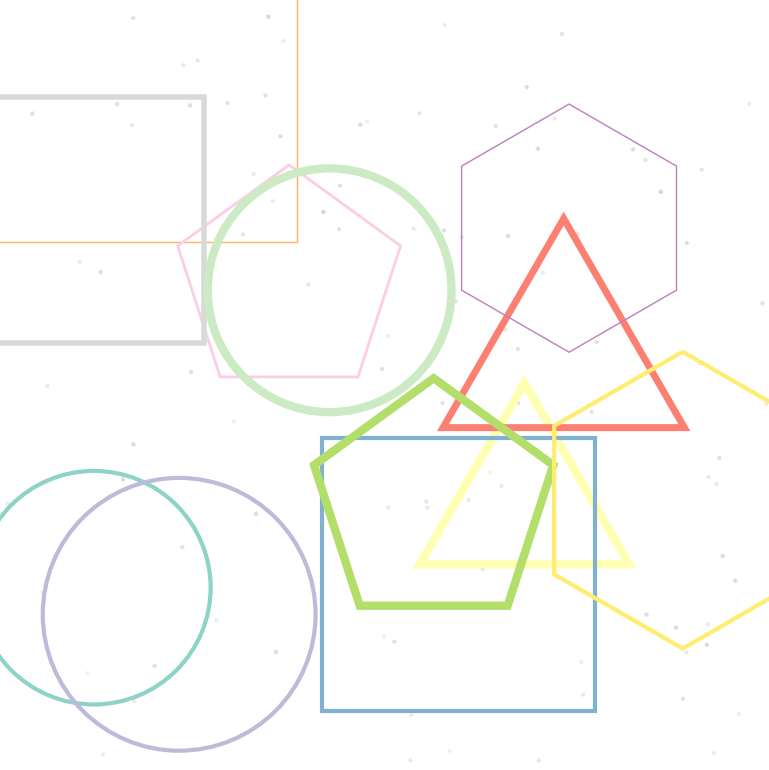[{"shape": "circle", "thickness": 1.5, "radius": 0.76, "center": [0.122, 0.237]}, {"shape": "triangle", "thickness": 3, "radius": 0.78, "center": [0.681, 0.346]}, {"shape": "circle", "thickness": 1.5, "radius": 0.89, "center": [0.233, 0.202]}, {"shape": "triangle", "thickness": 2.5, "radius": 0.91, "center": [0.732, 0.535]}, {"shape": "square", "thickness": 1.5, "radius": 0.88, "center": [0.596, 0.254]}, {"shape": "square", "thickness": 0.5, "radius": 0.99, "center": [0.188, 0.884]}, {"shape": "pentagon", "thickness": 3, "radius": 0.82, "center": [0.563, 0.345]}, {"shape": "pentagon", "thickness": 1, "radius": 0.76, "center": [0.375, 0.634]}, {"shape": "square", "thickness": 2, "radius": 0.8, "center": [0.105, 0.714]}, {"shape": "hexagon", "thickness": 0.5, "radius": 0.81, "center": [0.739, 0.704]}, {"shape": "circle", "thickness": 3, "radius": 0.79, "center": [0.428, 0.623]}, {"shape": "hexagon", "thickness": 1.5, "radius": 0.96, "center": [0.887, 0.35]}]